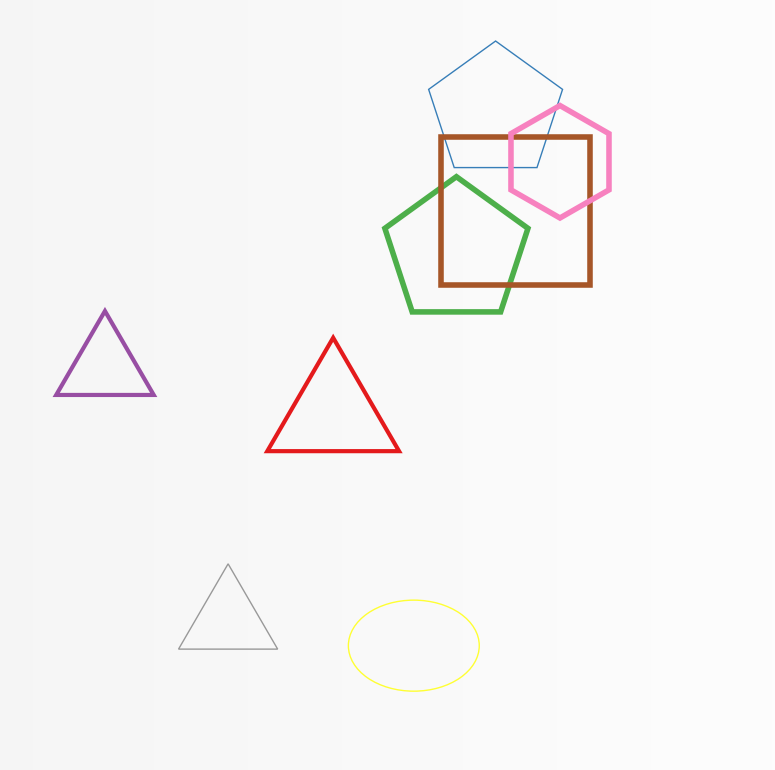[{"shape": "triangle", "thickness": 1.5, "radius": 0.49, "center": [0.43, 0.463]}, {"shape": "pentagon", "thickness": 0.5, "radius": 0.45, "center": [0.639, 0.856]}, {"shape": "pentagon", "thickness": 2, "radius": 0.49, "center": [0.589, 0.673]}, {"shape": "triangle", "thickness": 1.5, "radius": 0.36, "center": [0.135, 0.523]}, {"shape": "oval", "thickness": 0.5, "radius": 0.42, "center": [0.534, 0.161]}, {"shape": "square", "thickness": 2, "radius": 0.48, "center": [0.665, 0.725]}, {"shape": "hexagon", "thickness": 2, "radius": 0.37, "center": [0.723, 0.79]}, {"shape": "triangle", "thickness": 0.5, "radius": 0.37, "center": [0.294, 0.194]}]